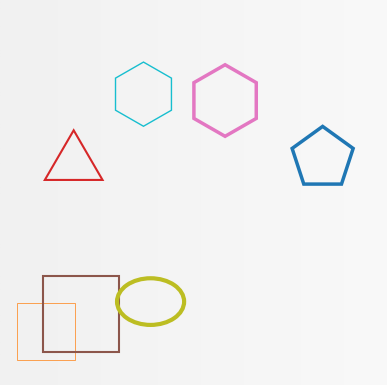[{"shape": "pentagon", "thickness": 2.5, "radius": 0.41, "center": [0.833, 0.589]}, {"shape": "square", "thickness": 0.5, "radius": 0.37, "center": [0.119, 0.139]}, {"shape": "triangle", "thickness": 1.5, "radius": 0.43, "center": [0.19, 0.576]}, {"shape": "square", "thickness": 1.5, "radius": 0.49, "center": [0.209, 0.185]}, {"shape": "hexagon", "thickness": 2.5, "radius": 0.46, "center": [0.581, 0.739]}, {"shape": "oval", "thickness": 3, "radius": 0.43, "center": [0.389, 0.217]}, {"shape": "hexagon", "thickness": 1, "radius": 0.42, "center": [0.37, 0.755]}]